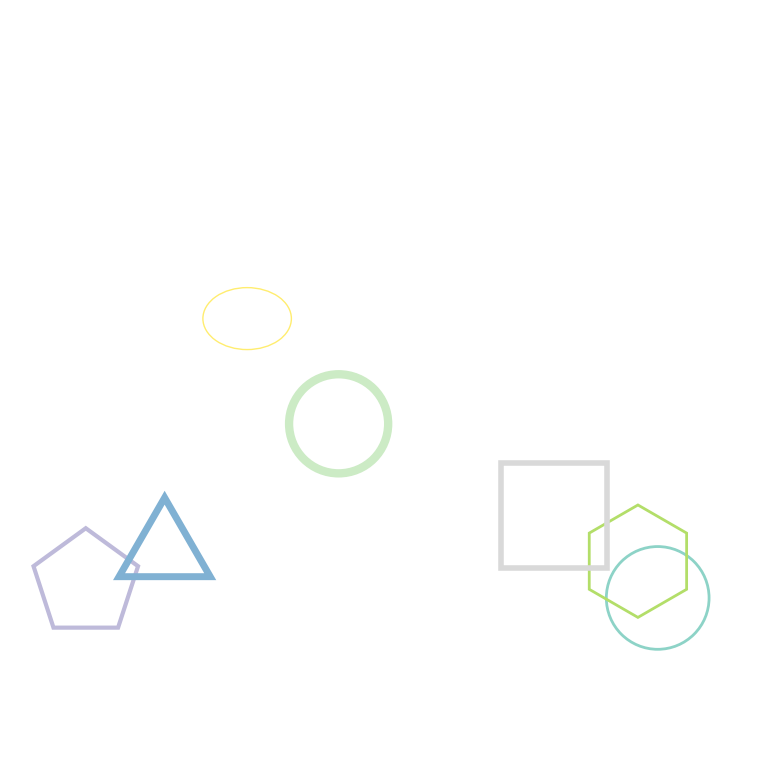[{"shape": "circle", "thickness": 1, "radius": 0.33, "center": [0.854, 0.223]}, {"shape": "pentagon", "thickness": 1.5, "radius": 0.36, "center": [0.111, 0.243]}, {"shape": "triangle", "thickness": 2.5, "radius": 0.34, "center": [0.214, 0.285]}, {"shape": "hexagon", "thickness": 1, "radius": 0.37, "center": [0.828, 0.271]}, {"shape": "square", "thickness": 2, "radius": 0.34, "center": [0.719, 0.33]}, {"shape": "circle", "thickness": 3, "radius": 0.32, "center": [0.44, 0.45]}, {"shape": "oval", "thickness": 0.5, "radius": 0.29, "center": [0.321, 0.586]}]